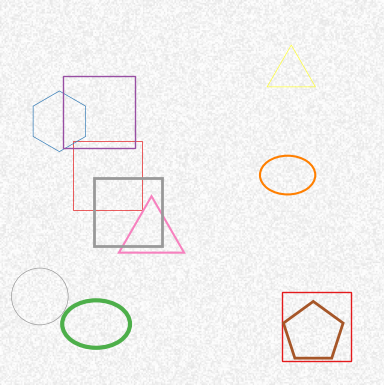[{"shape": "square", "thickness": 0.5, "radius": 0.44, "center": [0.28, 0.545]}, {"shape": "square", "thickness": 1, "radius": 0.45, "center": [0.822, 0.152]}, {"shape": "hexagon", "thickness": 0.5, "radius": 0.39, "center": [0.154, 0.685]}, {"shape": "oval", "thickness": 3, "radius": 0.44, "center": [0.25, 0.158]}, {"shape": "square", "thickness": 1, "radius": 0.47, "center": [0.256, 0.709]}, {"shape": "oval", "thickness": 1.5, "radius": 0.36, "center": [0.747, 0.545]}, {"shape": "triangle", "thickness": 0.5, "radius": 0.36, "center": [0.757, 0.811]}, {"shape": "pentagon", "thickness": 2, "radius": 0.41, "center": [0.814, 0.136]}, {"shape": "triangle", "thickness": 1.5, "radius": 0.49, "center": [0.394, 0.393]}, {"shape": "circle", "thickness": 0.5, "radius": 0.37, "center": [0.103, 0.23]}, {"shape": "square", "thickness": 2, "radius": 0.44, "center": [0.333, 0.449]}]